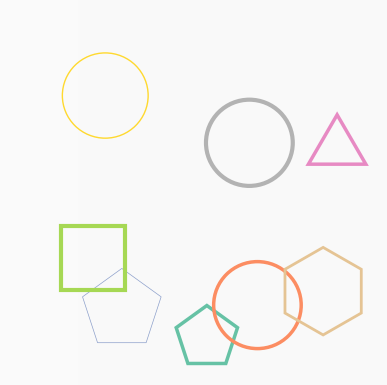[{"shape": "pentagon", "thickness": 2.5, "radius": 0.42, "center": [0.534, 0.123]}, {"shape": "circle", "thickness": 2.5, "radius": 0.56, "center": [0.664, 0.207]}, {"shape": "pentagon", "thickness": 0.5, "radius": 0.53, "center": [0.314, 0.196]}, {"shape": "triangle", "thickness": 2.5, "radius": 0.43, "center": [0.87, 0.616]}, {"shape": "square", "thickness": 3, "radius": 0.41, "center": [0.239, 0.33]}, {"shape": "circle", "thickness": 1, "radius": 0.55, "center": [0.272, 0.752]}, {"shape": "hexagon", "thickness": 2, "radius": 0.57, "center": [0.834, 0.244]}, {"shape": "circle", "thickness": 3, "radius": 0.56, "center": [0.644, 0.629]}]